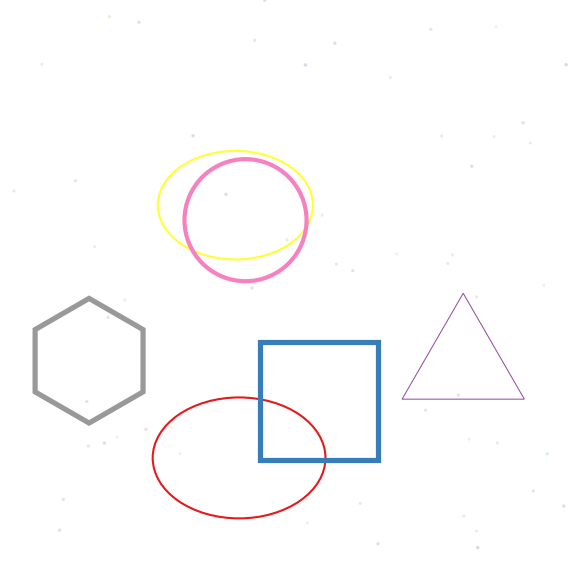[{"shape": "oval", "thickness": 1, "radius": 0.75, "center": [0.414, 0.206]}, {"shape": "square", "thickness": 2.5, "radius": 0.51, "center": [0.552, 0.305]}, {"shape": "triangle", "thickness": 0.5, "radius": 0.61, "center": [0.802, 0.369]}, {"shape": "oval", "thickness": 1, "radius": 0.67, "center": [0.408, 0.644]}, {"shape": "circle", "thickness": 2, "radius": 0.53, "center": [0.425, 0.618]}, {"shape": "hexagon", "thickness": 2.5, "radius": 0.54, "center": [0.154, 0.374]}]